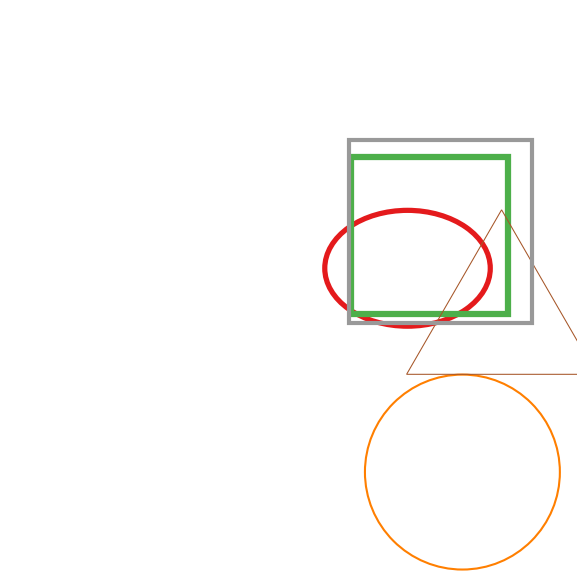[{"shape": "oval", "thickness": 2.5, "radius": 0.72, "center": [0.706, 0.535]}, {"shape": "square", "thickness": 3, "radius": 0.68, "center": [0.744, 0.591]}, {"shape": "circle", "thickness": 1, "radius": 0.84, "center": [0.801, 0.182]}, {"shape": "triangle", "thickness": 0.5, "radius": 0.95, "center": [0.869, 0.446]}, {"shape": "square", "thickness": 2, "radius": 0.79, "center": [0.763, 0.598]}]